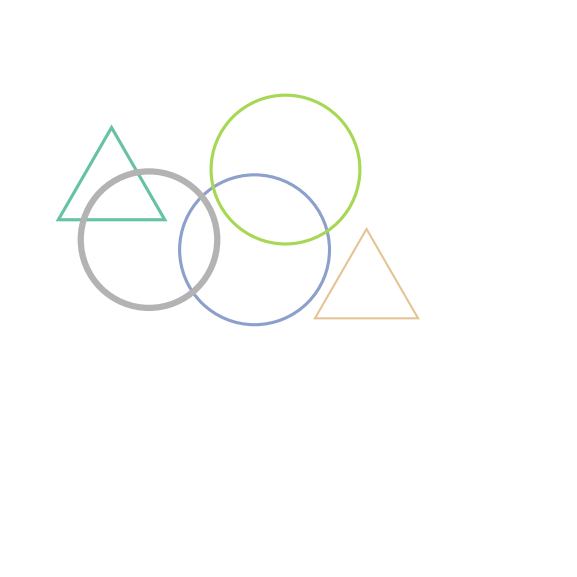[{"shape": "triangle", "thickness": 1.5, "radius": 0.53, "center": [0.193, 0.672]}, {"shape": "circle", "thickness": 1.5, "radius": 0.65, "center": [0.441, 0.567]}, {"shape": "circle", "thickness": 1.5, "radius": 0.64, "center": [0.494, 0.706]}, {"shape": "triangle", "thickness": 1, "radius": 0.52, "center": [0.635, 0.499]}, {"shape": "circle", "thickness": 3, "radius": 0.59, "center": [0.258, 0.584]}]